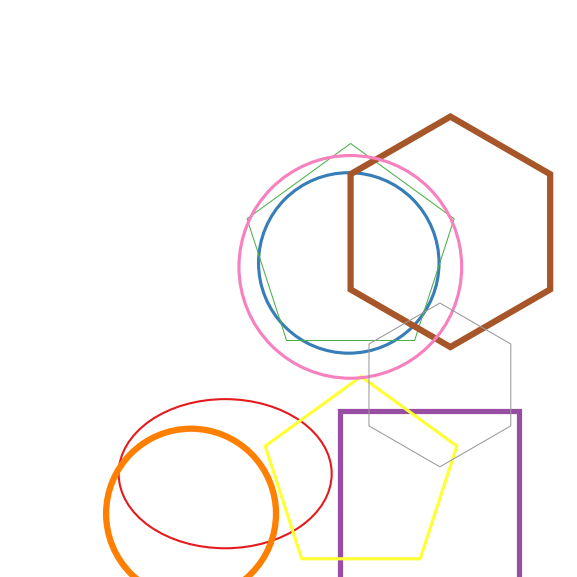[{"shape": "oval", "thickness": 1, "radius": 0.92, "center": [0.39, 0.179]}, {"shape": "circle", "thickness": 1.5, "radius": 0.78, "center": [0.604, 0.544]}, {"shape": "pentagon", "thickness": 0.5, "radius": 0.94, "center": [0.607, 0.562]}, {"shape": "square", "thickness": 2.5, "radius": 0.77, "center": [0.744, 0.134]}, {"shape": "circle", "thickness": 3, "radius": 0.74, "center": [0.331, 0.11]}, {"shape": "pentagon", "thickness": 1.5, "radius": 0.87, "center": [0.625, 0.173]}, {"shape": "hexagon", "thickness": 3, "radius": 1.0, "center": [0.78, 0.598]}, {"shape": "circle", "thickness": 1.5, "radius": 0.96, "center": [0.607, 0.537]}, {"shape": "hexagon", "thickness": 0.5, "radius": 0.71, "center": [0.762, 0.333]}]